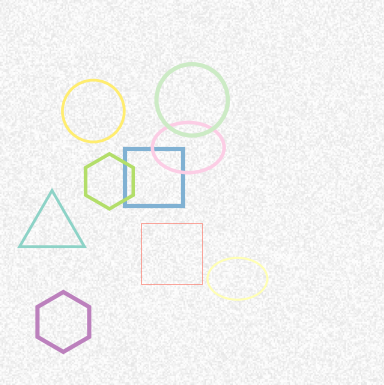[{"shape": "triangle", "thickness": 2, "radius": 0.49, "center": [0.135, 0.408]}, {"shape": "oval", "thickness": 1.5, "radius": 0.39, "center": [0.617, 0.276]}, {"shape": "square", "thickness": 0.5, "radius": 0.4, "center": [0.446, 0.341]}, {"shape": "square", "thickness": 3, "radius": 0.37, "center": [0.4, 0.539]}, {"shape": "hexagon", "thickness": 2.5, "radius": 0.36, "center": [0.284, 0.529]}, {"shape": "oval", "thickness": 2.5, "radius": 0.47, "center": [0.489, 0.617]}, {"shape": "hexagon", "thickness": 3, "radius": 0.39, "center": [0.165, 0.164]}, {"shape": "circle", "thickness": 3, "radius": 0.46, "center": [0.499, 0.741]}, {"shape": "circle", "thickness": 2, "radius": 0.4, "center": [0.242, 0.712]}]